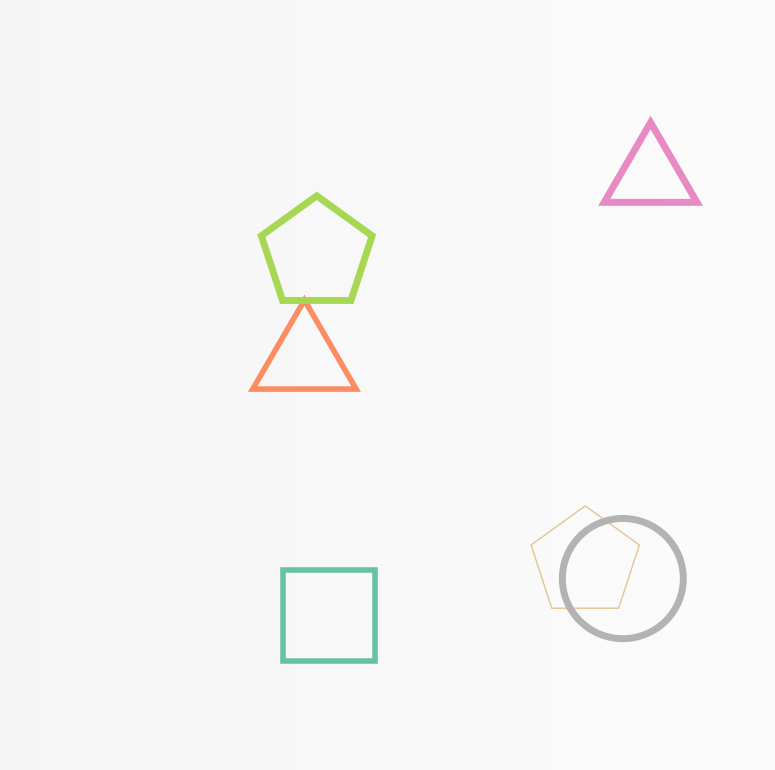[{"shape": "square", "thickness": 2, "radius": 0.3, "center": [0.425, 0.201]}, {"shape": "triangle", "thickness": 2, "radius": 0.39, "center": [0.393, 0.533]}, {"shape": "triangle", "thickness": 2.5, "radius": 0.35, "center": [0.839, 0.772]}, {"shape": "pentagon", "thickness": 2.5, "radius": 0.38, "center": [0.409, 0.671]}, {"shape": "pentagon", "thickness": 0.5, "radius": 0.37, "center": [0.755, 0.27]}, {"shape": "circle", "thickness": 2.5, "radius": 0.39, "center": [0.804, 0.249]}]